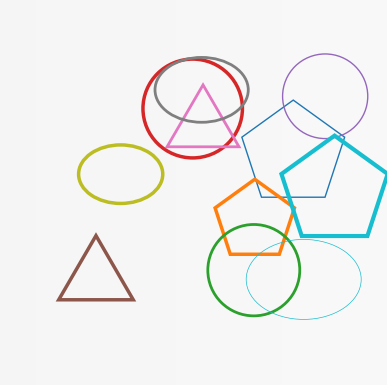[{"shape": "pentagon", "thickness": 1, "radius": 0.7, "center": [0.757, 0.601]}, {"shape": "pentagon", "thickness": 2.5, "radius": 0.54, "center": [0.658, 0.427]}, {"shape": "circle", "thickness": 2, "radius": 0.59, "center": [0.655, 0.298]}, {"shape": "circle", "thickness": 2.5, "radius": 0.64, "center": [0.497, 0.718]}, {"shape": "circle", "thickness": 1, "radius": 0.55, "center": [0.839, 0.75]}, {"shape": "triangle", "thickness": 2.5, "radius": 0.56, "center": [0.248, 0.277]}, {"shape": "triangle", "thickness": 2, "radius": 0.54, "center": [0.524, 0.672]}, {"shape": "oval", "thickness": 2, "radius": 0.6, "center": [0.52, 0.767]}, {"shape": "oval", "thickness": 2.5, "radius": 0.54, "center": [0.311, 0.548]}, {"shape": "pentagon", "thickness": 3, "radius": 0.72, "center": [0.863, 0.504]}, {"shape": "oval", "thickness": 0.5, "radius": 0.74, "center": [0.784, 0.274]}]